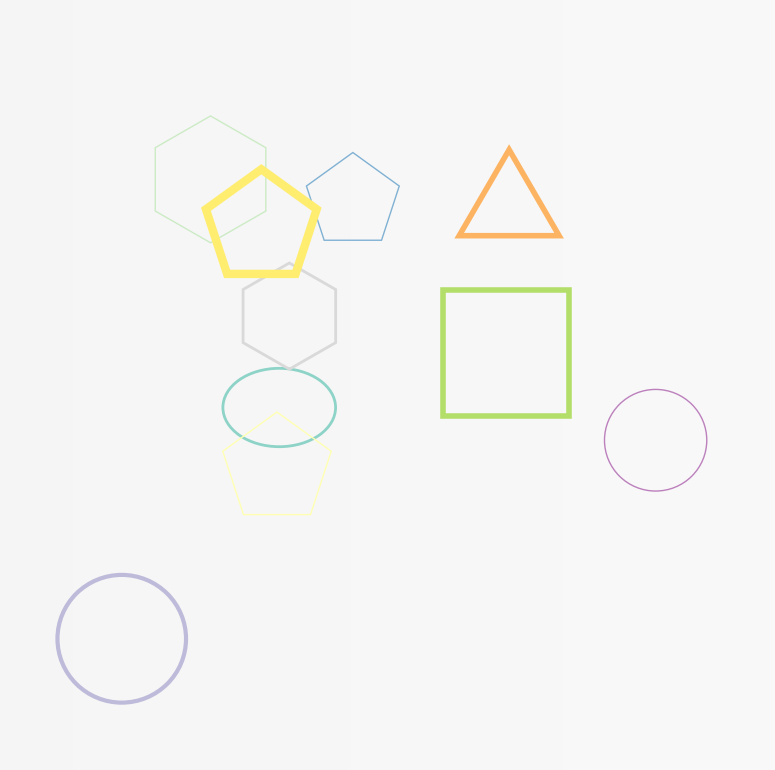[{"shape": "oval", "thickness": 1, "radius": 0.36, "center": [0.36, 0.471]}, {"shape": "pentagon", "thickness": 0.5, "radius": 0.37, "center": [0.357, 0.391]}, {"shape": "circle", "thickness": 1.5, "radius": 0.41, "center": [0.157, 0.17]}, {"shape": "pentagon", "thickness": 0.5, "radius": 0.31, "center": [0.455, 0.739]}, {"shape": "triangle", "thickness": 2, "radius": 0.37, "center": [0.657, 0.731]}, {"shape": "square", "thickness": 2, "radius": 0.41, "center": [0.653, 0.541]}, {"shape": "hexagon", "thickness": 1, "radius": 0.34, "center": [0.373, 0.59]}, {"shape": "circle", "thickness": 0.5, "radius": 0.33, "center": [0.846, 0.428]}, {"shape": "hexagon", "thickness": 0.5, "radius": 0.41, "center": [0.272, 0.767]}, {"shape": "pentagon", "thickness": 3, "radius": 0.38, "center": [0.337, 0.705]}]